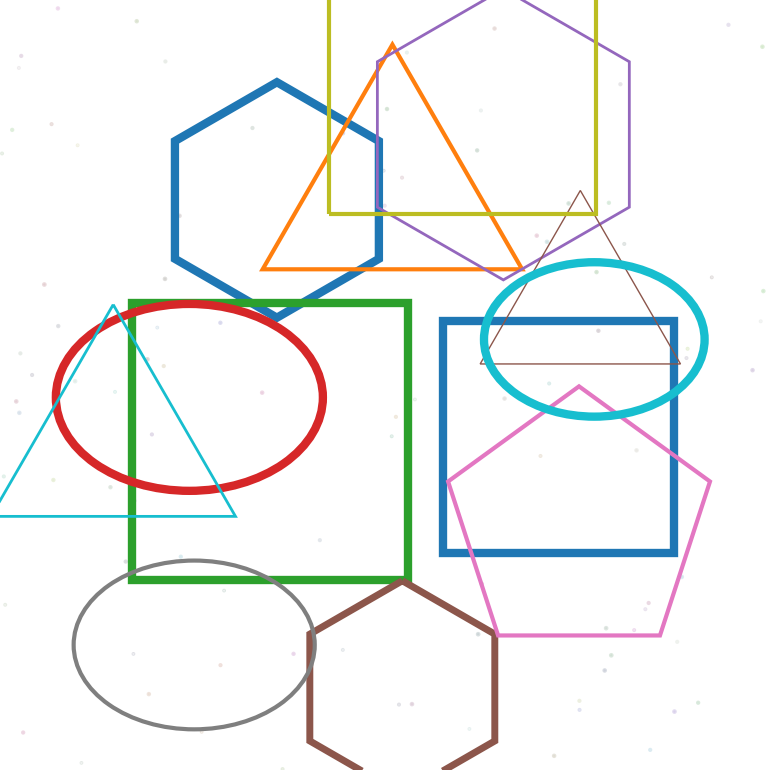[{"shape": "hexagon", "thickness": 3, "radius": 0.76, "center": [0.36, 0.74]}, {"shape": "square", "thickness": 3, "radius": 0.75, "center": [0.725, 0.433]}, {"shape": "triangle", "thickness": 1.5, "radius": 0.97, "center": [0.51, 0.748]}, {"shape": "square", "thickness": 3, "radius": 0.9, "center": [0.35, 0.427]}, {"shape": "oval", "thickness": 3, "radius": 0.87, "center": [0.246, 0.484]}, {"shape": "hexagon", "thickness": 1, "radius": 0.94, "center": [0.654, 0.825]}, {"shape": "triangle", "thickness": 0.5, "radius": 0.75, "center": [0.754, 0.602]}, {"shape": "hexagon", "thickness": 2.5, "radius": 0.69, "center": [0.522, 0.107]}, {"shape": "pentagon", "thickness": 1.5, "radius": 0.89, "center": [0.752, 0.319]}, {"shape": "oval", "thickness": 1.5, "radius": 0.78, "center": [0.252, 0.162]}, {"shape": "square", "thickness": 1.5, "radius": 0.87, "center": [0.601, 0.896]}, {"shape": "oval", "thickness": 3, "radius": 0.72, "center": [0.772, 0.559]}, {"shape": "triangle", "thickness": 1, "radius": 0.92, "center": [0.147, 0.421]}]